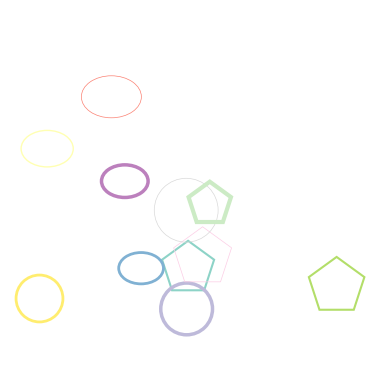[{"shape": "pentagon", "thickness": 1.5, "radius": 0.36, "center": [0.489, 0.303]}, {"shape": "oval", "thickness": 1, "radius": 0.34, "center": [0.123, 0.614]}, {"shape": "circle", "thickness": 2.5, "radius": 0.34, "center": [0.485, 0.198]}, {"shape": "oval", "thickness": 0.5, "radius": 0.39, "center": [0.289, 0.749]}, {"shape": "oval", "thickness": 2, "radius": 0.29, "center": [0.366, 0.303]}, {"shape": "pentagon", "thickness": 1.5, "radius": 0.38, "center": [0.874, 0.257]}, {"shape": "pentagon", "thickness": 0.5, "radius": 0.4, "center": [0.526, 0.332]}, {"shape": "circle", "thickness": 0.5, "radius": 0.41, "center": [0.484, 0.454]}, {"shape": "oval", "thickness": 2.5, "radius": 0.3, "center": [0.324, 0.529]}, {"shape": "pentagon", "thickness": 3, "radius": 0.29, "center": [0.545, 0.47]}, {"shape": "circle", "thickness": 2, "radius": 0.3, "center": [0.103, 0.225]}]